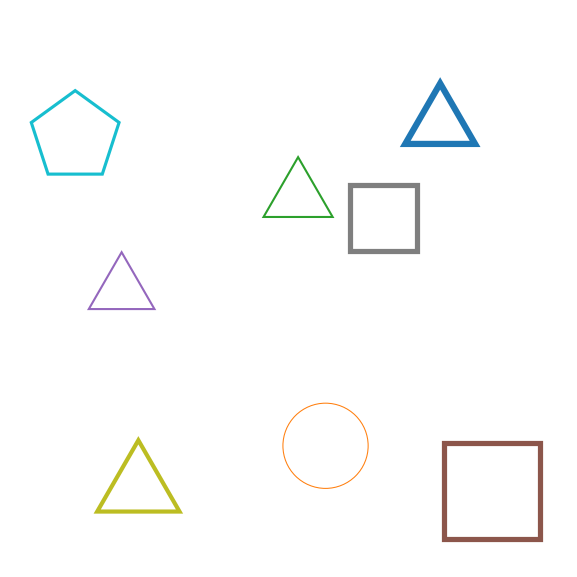[{"shape": "triangle", "thickness": 3, "radius": 0.35, "center": [0.762, 0.785]}, {"shape": "circle", "thickness": 0.5, "radius": 0.37, "center": [0.564, 0.227]}, {"shape": "triangle", "thickness": 1, "radius": 0.35, "center": [0.516, 0.658]}, {"shape": "triangle", "thickness": 1, "radius": 0.33, "center": [0.211, 0.497]}, {"shape": "square", "thickness": 2.5, "radius": 0.41, "center": [0.852, 0.149]}, {"shape": "square", "thickness": 2.5, "radius": 0.29, "center": [0.664, 0.621]}, {"shape": "triangle", "thickness": 2, "radius": 0.41, "center": [0.24, 0.154]}, {"shape": "pentagon", "thickness": 1.5, "radius": 0.4, "center": [0.13, 0.762]}]